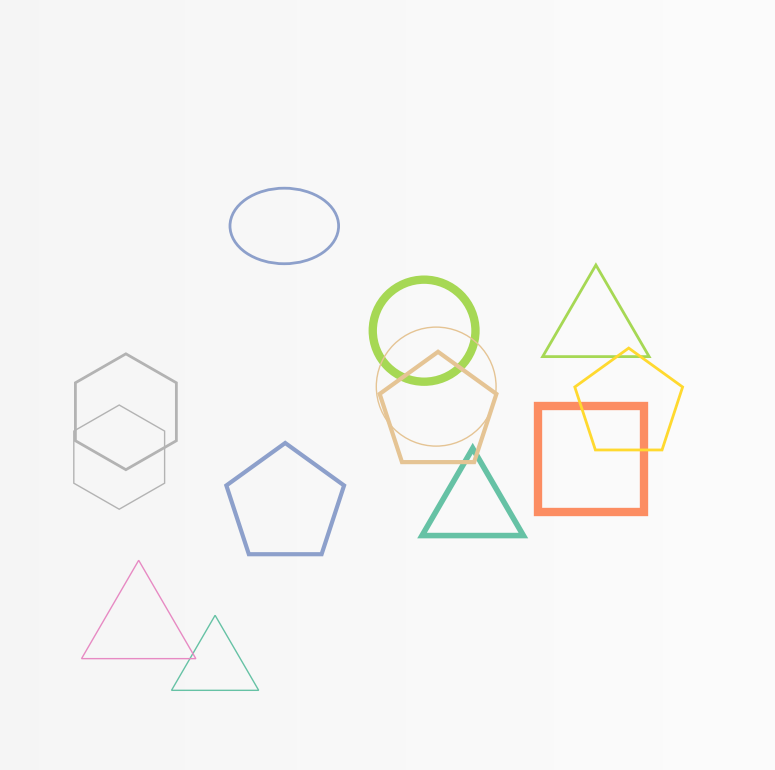[{"shape": "triangle", "thickness": 2, "radius": 0.38, "center": [0.61, 0.342]}, {"shape": "triangle", "thickness": 0.5, "radius": 0.32, "center": [0.278, 0.136]}, {"shape": "square", "thickness": 3, "radius": 0.34, "center": [0.762, 0.404]}, {"shape": "oval", "thickness": 1, "radius": 0.35, "center": [0.367, 0.707]}, {"shape": "pentagon", "thickness": 1.5, "radius": 0.4, "center": [0.368, 0.345]}, {"shape": "triangle", "thickness": 0.5, "radius": 0.43, "center": [0.179, 0.187]}, {"shape": "circle", "thickness": 3, "radius": 0.33, "center": [0.547, 0.571]}, {"shape": "triangle", "thickness": 1, "radius": 0.4, "center": [0.769, 0.577]}, {"shape": "pentagon", "thickness": 1, "radius": 0.37, "center": [0.811, 0.475]}, {"shape": "pentagon", "thickness": 1.5, "radius": 0.4, "center": [0.565, 0.464]}, {"shape": "circle", "thickness": 0.5, "radius": 0.39, "center": [0.563, 0.498]}, {"shape": "hexagon", "thickness": 1, "radius": 0.38, "center": [0.162, 0.465]}, {"shape": "hexagon", "thickness": 0.5, "radius": 0.34, "center": [0.154, 0.406]}]